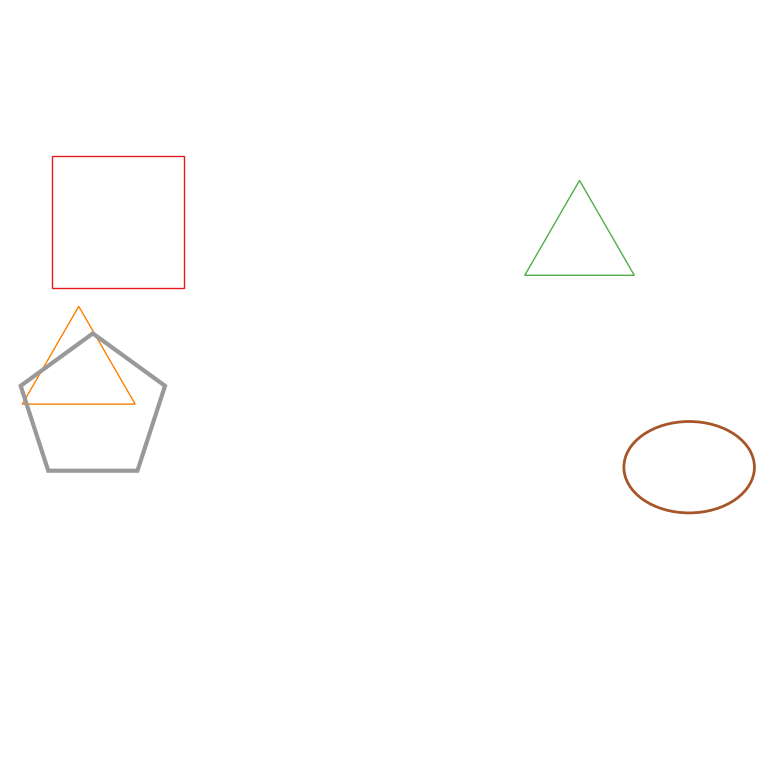[{"shape": "square", "thickness": 0.5, "radius": 0.43, "center": [0.153, 0.712]}, {"shape": "triangle", "thickness": 0.5, "radius": 0.41, "center": [0.753, 0.684]}, {"shape": "triangle", "thickness": 0.5, "radius": 0.42, "center": [0.102, 0.517]}, {"shape": "oval", "thickness": 1, "radius": 0.42, "center": [0.895, 0.393]}, {"shape": "pentagon", "thickness": 1.5, "radius": 0.49, "center": [0.121, 0.468]}]